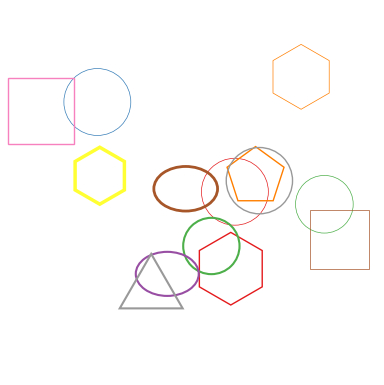[{"shape": "circle", "thickness": 0.5, "radius": 0.43, "center": [0.61, 0.502]}, {"shape": "hexagon", "thickness": 1, "radius": 0.47, "center": [0.599, 0.302]}, {"shape": "circle", "thickness": 0.5, "radius": 0.43, "center": [0.253, 0.735]}, {"shape": "circle", "thickness": 0.5, "radius": 0.37, "center": [0.843, 0.47]}, {"shape": "circle", "thickness": 1.5, "radius": 0.37, "center": [0.549, 0.361]}, {"shape": "oval", "thickness": 1.5, "radius": 0.41, "center": [0.434, 0.289]}, {"shape": "pentagon", "thickness": 1, "radius": 0.39, "center": [0.664, 0.542]}, {"shape": "hexagon", "thickness": 0.5, "radius": 0.42, "center": [0.782, 0.8]}, {"shape": "hexagon", "thickness": 2.5, "radius": 0.37, "center": [0.259, 0.544]}, {"shape": "square", "thickness": 0.5, "radius": 0.39, "center": [0.882, 0.378]}, {"shape": "oval", "thickness": 2, "radius": 0.41, "center": [0.482, 0.51]}, {"shape": "square", "thickness": 1, "radius": 0.43, "center": [0.107, 0.712]}, {"shape": "triangle", "thickness": 1.5, "radius": 0.47, "center": [0.393, 0.246]}, {"shape": "circle", "thickness": 1, "radius": 0.43, "center": [0.674, 0.531]}]